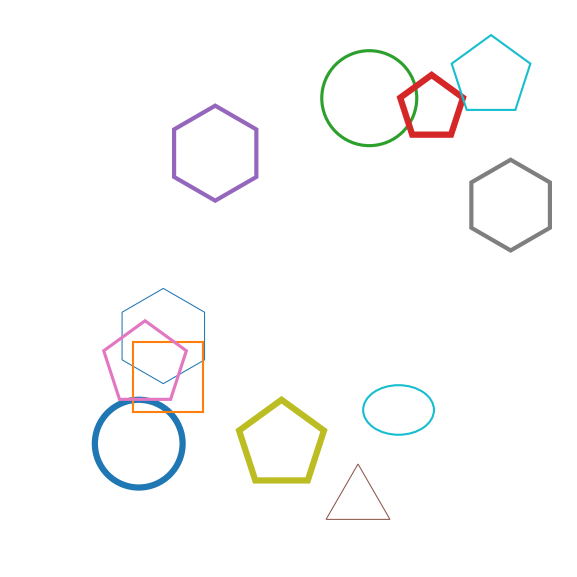[{"shape": "hexagon", "thickness": 0.5, "radius": 0.41, "center": [0.283, 0.417]}, {"shape": "circle", "thickness": 3, "radius": 0.38, "center": [0.24, 0.231]}, {"shape": "square", "thickness": 1, "radius": 0.3, "center": [0.291, 0.347]}, {"shape": "circle", "thickness": 1.5, "radius": 0.41, "center": [0.639, 0.829]}, {"shape": "pentagon", "thickness": 3, "radius": 0.29, "center": [0.747, 0.812]}, {"shape": "hexagon", "thickness": 2, "radius": 0.41, "center": [0.373, 0.734]}, {"shape": "triangle", "thickness": 0.5, "radius": 0.32, "center": [0.62, 0.132]}, {"shape": "pentagon", "thickness": 1.5, "radius": 0.38, "center": [0.251, 0.368]}, {"shape": "hexagon", "thickness": 2, "radius": 0.39, "center": [0.884, 0.644]}, {"shape": "pentagon", "thickness": 3, "radius": 0.39, "center": [0.487, 0.23]}, {"shape": "oval", "thickness": 1, "radius": 0.31, "center": [0.69, 0.289]}, {"shape": "pentagon", "thickness": 1, "radius": 0.36, "center": [0.85, 0.867]}]